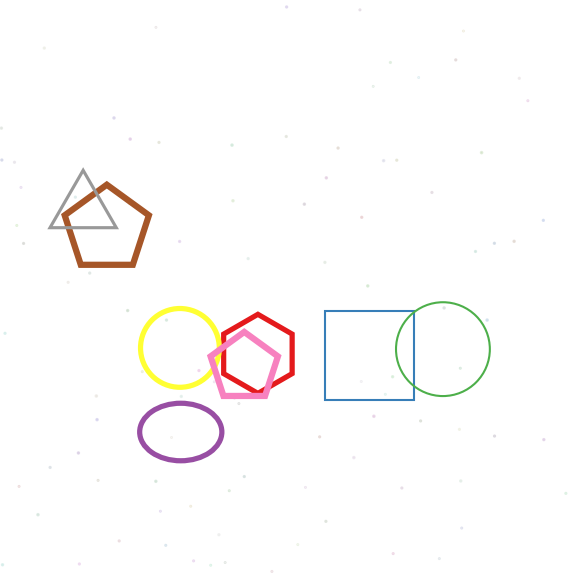[{"shape": "hexagon", "thickness": 2.5, "radius": 0.34, "center": [0.447, 0.386]}, {"shape": "square", "thickness": 1, "radius": 0.39, "center": [0.64, 0.383]}, {"shape": "circle", "thickness": 1, "radius": 0.41, "center": [0.767, 0.395]}, {"shape": "oval", "thickness": 2.5, "radius": 0.36, "center": [0.313, 0.251]}, {"shape": "circle", "thickness": 2.5, "radius": 0.34, "center": [0.312, 0.397]}, {"shape": "pentagon", "thickness": 3, "radius": 0.38, "center": [0.185, 0.603]}, {"shape": "pentagon", "thickness": 3, "radius": 0.31, "center": [0.423, 0.363]}, {"shape": "triangle", "thickness": 1.5, "radius": 0.33, "center": [0.144, 0.638]}]